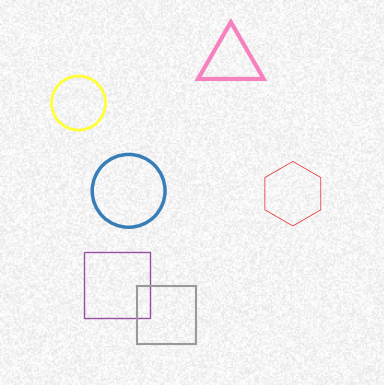[{"shape": "hexagon", "thickness": 0.5, "radius": 0.42, "center": [0.761, 0.497]}, {"shape": "circle", "thickness": 2.5, "radius": 0.47, "center": [0.334, 0.504]}, {"shape": "square", "thickness": 1, "radius": 0.43, "center": [0.303, 0.26]}, {"shape": "circle", "thickness": 2, "radius": 0.35, "center": [0.204, 0.732]}, {"shape": "triangle", "thickness": 3, "radius": 0.49, "center": [0.6, 0.844]}, {"shape": "square", "thickness": 1.5, "radius": 0.38, "center": [0.432, 0.182]}]